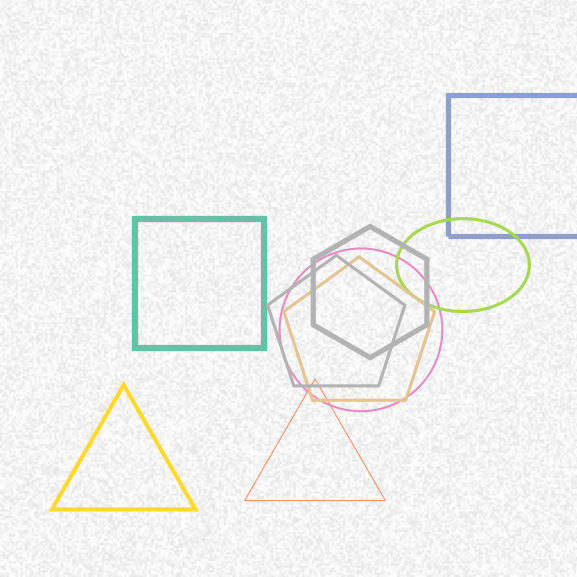[{"shape": "square", "thickness": 3, "radius": 0.56, "center": [0.346, 0.508]}, {"shape": "triangle", "thickness": 0.5, "radius": 0.7, "center": [0.545, 0.203]}, {"shape": "square", "thickness": 2.5, "radius": 0.61, "center": [0.898, 0.712]}, {"shape": "circle", "thickness": 1, "radius": 0.7, "center": [0.625, 0.428]}, {"shape": "oval", "thickness": 1.5, "radius": 0.57, "center": [0.802, 0.54]}, {"shape": "triangle", "thickness": 2, "radius": 0.72, "center": [0.214, 0.189]}, {"shape": "pentagon", "thickness": 1.5, "radius": 0.69, "center": [0.622, 0.417]}, {"shape": "pentagon", "thickness": 1.5, "radius": 0.62, "center": [0.582, 0.432]}, {"shape": "hexagon", "thickness": 2.5, "radius": 0.57, "center": [0.641, 0.493]}]